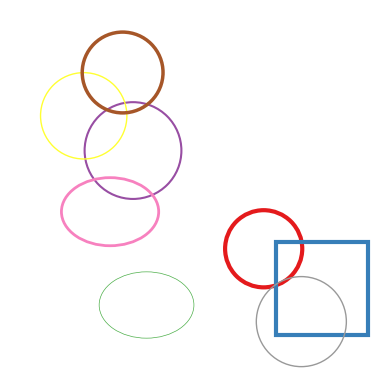[{"shape": "circle", "thickness": 3, "radius": 0.5, "center": [0.685, 0.354]}, {"shape": "square", "thickness": 3, "radius": 0.6, "center": [0.837, 0.251]}, {"shape": "oval", "thickness": 0.5, "radius": 0.62, "center": [0.381, 0.208]}, {"shape": "circle", "thickness": 1.5, "radius": 0.63, "center": [0.345, 0.609]}, {"shape": "circle", "thickness": 1, "radius": 0.56, "center": [0.217, 0.699]}, {"shape": "circle", "thickness": 2.5, "radius": 0.52, "center": [0.318, 0.812]}, {"shape": "oval", "thickness": 2, "radius": 0.63, "center": [0.286, 0.45]}, {"shape": "circle", "thickness": 1, "radius": 0.58, "center": [0.783, 0.165]}]